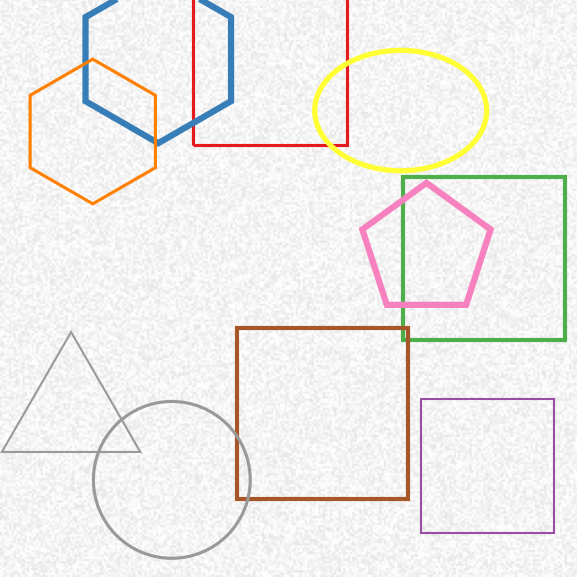[{"shape": "square", "thickness": 1.5, "radius": 0.67, "center": [0.467, 0.882]}, {"shape": "hexagon", "thickness": 3, "radius": 0.73, "center": [0.274, 0.897]}, {"shape": "square", "thickness": 2, "radius": 0.7, "center": [0.838, 0.551]}, {"shape": "square", "thickness": 1, "radius": 0.58, "center": [0.844, 0.192]}, {"shape": "hexagon", "thickness": 1.5, "radius": 0.63, "center": [0.161, 0.771]}, {"shape": "oval", "thickness": 2.5, "radius": 0.74, "center": [0.694, 0.808]}, {"shape": "square", "thickness": 2, "radius": 0.74, "center": [0.558, 0.284]}, {"shape": "pentagon", "thickness": 3, "radius": 0.58, "center": [0.738, 0.566]}, {"shape": "triangle", "thickness": 1, "radius": 0.69, "center": [0.123, 0.286]}, {"shape": "circle", "thickness": 1.5, "radius": 0.68, "center": [0.298, 0.168]}]